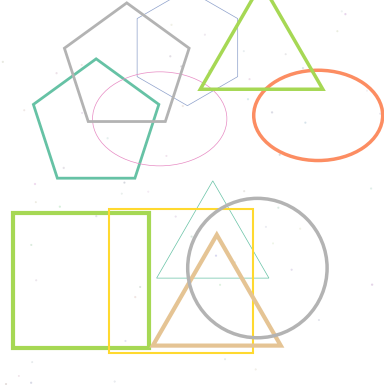[{"shape": "pentagon", "thickness": 2, "radius": 0.86, "center": [0.25, 0.676]}, {"shape": "triangle", "thickness": 0.5, "radius": 0.84, "center": [0.553, 0.362]}, {"shape": "oval", "thickness": 2.5, "radius": 0.84, "center": [0.826, 0.7]}, {"shape": "hexagon", "thickness": 0.5, "radius": 0.75, "center": [0.487, 0.876]}, {"shape": "oval", "thickness": 0.5, "radius": 0.87, "center": [0.415, 0.691]}, {"shape": "square", "thickness": 3, "radius": 0.88, "center": [0.211, 0.271]}, {"shape": "triangle", "thickness": 2.5, "radius": 0.92, "center": [0.679, 0.86]}, {"shape": "square", "thickness": 1.5, "radius": 0.93, "center": [0.471, 0.27]}, {"shape": "triangle", "thickness": 3, "radius": 0.96, "center": [0.563, 0.198]}, {"shape": "circle", "thickness": 2.5, "radius": 0.91, "center": [0.669, 0.304]}, {"shape": "pentagon", "thickness": 2, "radius": 0.85, "center": [0.329, 0.822]}]